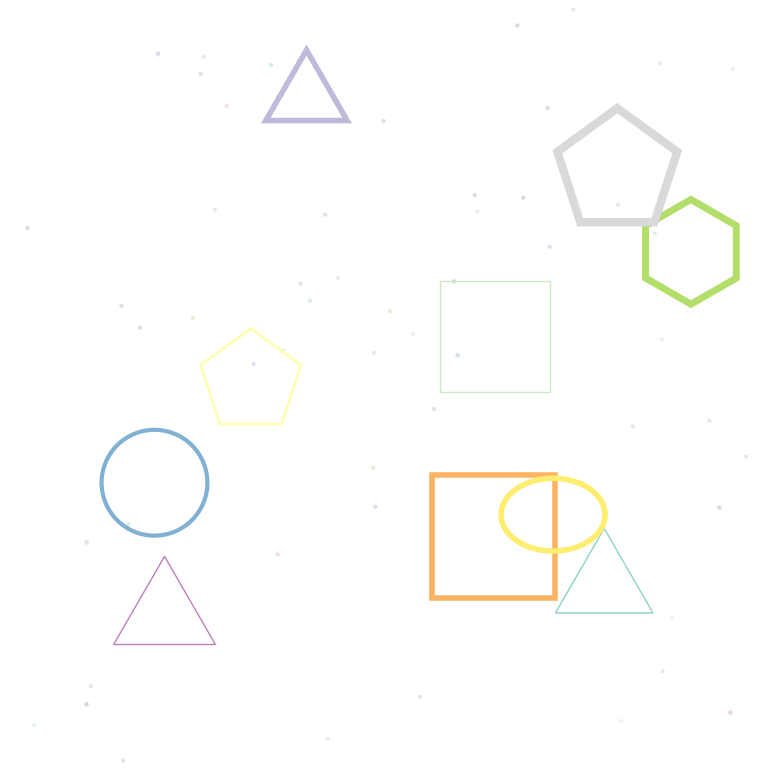[{"shape": "triangle", "thickness": 0.5, "radius": 0.37, "center": [0.785, 0.24]}, {"shape": "pentagon", "thickness": 1, "radius": 0.34, "center": [0.326, 0.505]}, {"shape": "triangle", "thickness": 2, "radius": 0.3, "center": [0.398, 0.874]}, {"shape": "circle", "thickness": 1.5, "radius": 0.34, "center": [0.201, 0.373]}, {"shape": "square", "thickness": 2, "radius": 0.4, "center": [0.641, 0.303]}, {"shape": "hexagon", "thickness": 2.5, "radius": 0.34, "center": [0.897, 0.673]}, {"shape": "pentagon", "thickness": 3, "radius": 0.41, "center": [0.802, 0.778]}, {"shape": "triangle", "thickness": 0.5, "radius": 0.38, "center": [0.214, 0.201]}, {"shape": "square", "thickness": 0.5, "radius": 0.36, "center": [0.642, 0.563]}, {"shape": "oval", "thickness": 2, "radius": 0.34, "center": [0.718, 0.332]}]